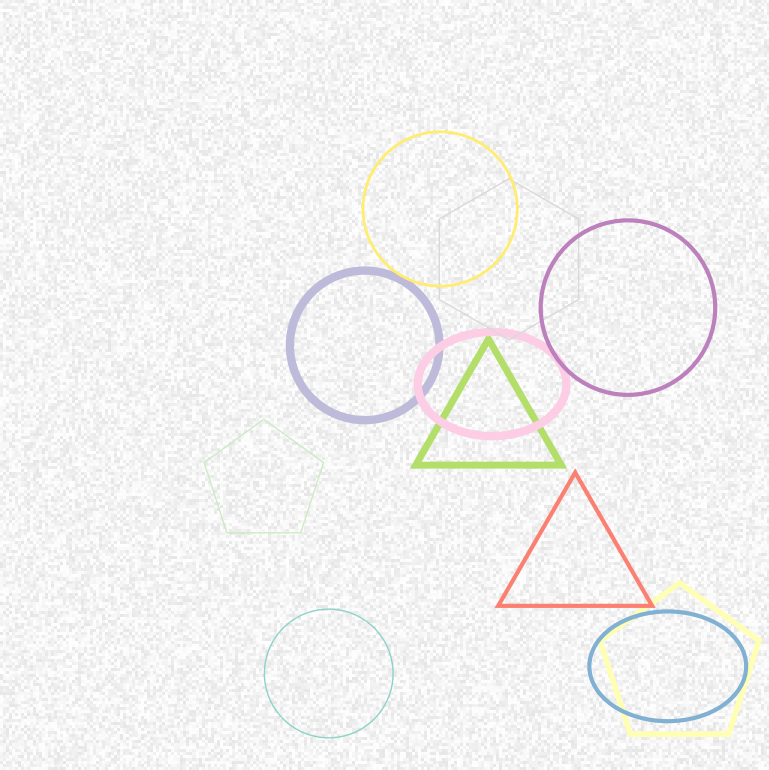[{"shape": "circle", "thickness": 0.5, "radius": 0.42, "center": [0.427, 0.125]}, {"shape": "pentagon", "thickness": 2, "radius": 0.54, "center": [0.882, 0.134]}, {"shape": "circle", "thickness": 3, "radius": 0.49, "center": [0.474, 0.551]}, {"shape": "triangle", "thickness": 1.5, "radius": 0.58, "center": [0.747, 0.271]}, {"shape": "oval", "thickness": 1.5, "radius": 0.51, "center": [0.867, 0.135]}, {"shape": "triangle", "thickness": 2.5, "radius": 0.55, "center": [0.634, 0.451]}, {"shape": "oval", "thickness": 3, "radius": 0.48, "center": [0.639, 0.501]}, {"shape": "hexagon", "thickness": 0.5, "radius": 0.52, "center": [0.661, 0.663]}, {"shape": "circle", "thickness": 1.5, "radius": 0.57, "center": [0.816, 0.601]}, {"shape": "pentagon", "thickness": 0.5, "radius": 0.41, "center": [0.343, 0.374]}, {"shape": "circle", "thickness": 1, "radius": 0.5, "center": [0.572, 0.729]}]